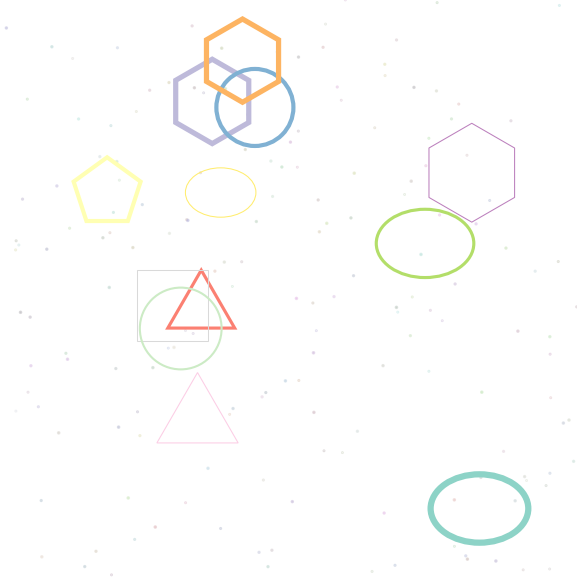[{"shape": "oval", "thickness": 3, "radius": 0.42, "center": [0.83, 0.119]}, {"shape": "pentagon", "thickness": 2, "radius": 0.3, "center": [0.186, 0.666]}, {"shape": "hexagon", "thickness": 2.5, "radius": 0.37, "center": [0.368, 0.824]}, {"shape": "triangle", "thickness": 1.5, "radius": 0.33, "center": [0.348, 0.464]}, {"shape": "circle", "thickness": 2, "radius": 0.33, "center": [0.441, 0.813]}, {"shape": "hexagon", "thickness": 2.5, "radius": 0.36, "center": [0.42, 0.894]}, {"shape": "oval", "thickness": 1.5, "radius": 0.42, "center": [0.736, 0.578]}, {"shape": "triangle", "thickness": 0.5, "radius": 0.41, "center": [0.342, 0.273]}, {"shape": "square", "thickness": 0.5, "radius": 0.31, "center": [0.299, 0.47]}, {"shape": "hexagon", "thickness": 0.5, "radius": 0.43, "center": [0.817, 0.7]}, {"shape": "circle", "thickness": 1, "radius": 0.35, "center": [0.313, 0.43]}, {"shape": "oval", "thickness": 0.5, "radius": 0.31, "center": [0.382, 0.666]}]